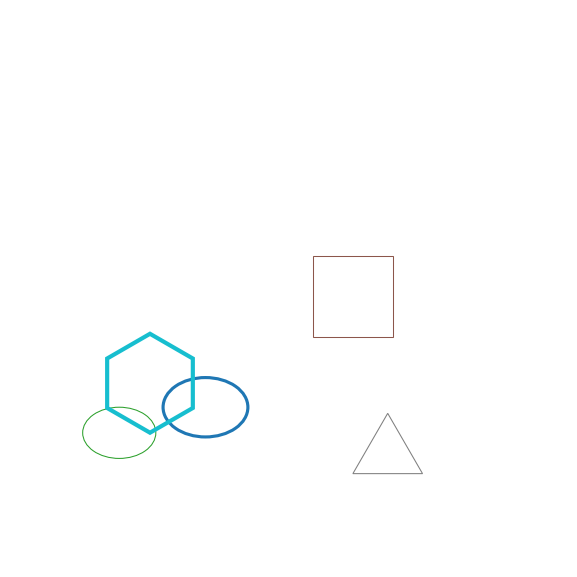[{"shape": "oval", "thickness": 1.5, "radius": 0.37, "center": [0.356, 0.294]}, {"shape": "oval", "thickness": 0.5, "radius": 0.32, "center": [0.206, 0.25]}, {"shape": "square", "thickness": 0.5, "radius": 0.35, "center": [0.611, 0.486]}, {"shape": "triangle", "thickness": 0.5, "radius": 0.35, "center": [0.671, 0.214]}, {"shape": "hexagon", "thickness": 2, "radius": 0.43, "center": [0.26, 0.335]}]